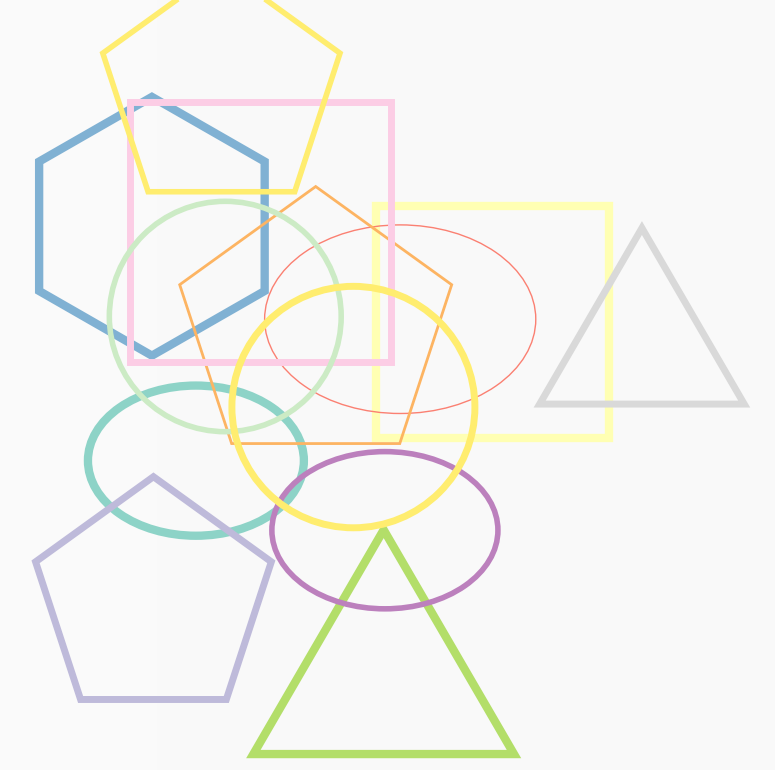[{"shape": "oval", "thickness": 3, "radius": 0.7, "center": [0.253, 0.402]}, {"shape": "square", "thickness": 3, "radius": 0.75, "center": [0.636, 0.582]}, {"shape": "pentagon", "thickness": 2.5, "radius": 0.8, "center": [0.198, 0.221]}, {"shape": "oval", "thickness": 0.5, "radius": 0.87, "center": [0.516, 0.585]}, {"shape": "hexagon", "thickness": 3, "radius": 0.84, "center": [0.196, 0.706]}, {"shape": "pentagon", "thickness": 1, "radius": 0.92, "center": [0.407, 0.573]}, {"shape": "triangle", "thickness": 3, "radius": 0.97, "center": [0.495, 0.118]}, {"shape": "square", "thickness": 2.5, "radius": 0.84, "center": [0.336, 0.699]}, {"shape": "triangle", "thickness": 2.5, "radius": 0.76, "center": [0.828, 0.551]}, {"shape": "oval", "thickness": 2, "radius": 0.73, "center": [0.497, 0.311]}, {"shape": "circle", "thickness": 2, "radius": 0.75, "center": [0.291, 0.589]}, {"shape": "circle", "thickness": 2.5, "radius": 0.78, "center": [0.456, 0.471]}, {"shape": "pentagon", "thickness": 2, "radius": 0.8, "center": [0.286, 0.881]}]